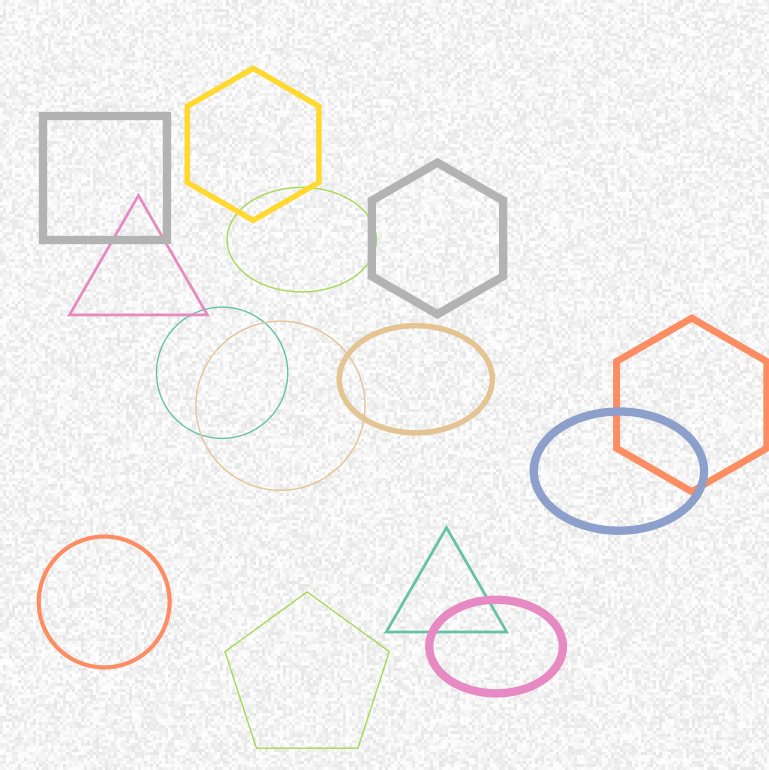[{"shape": "circle", "thickness": 0.5, "radius": 0.43, "center": [0.288, 0.516]}, {"shape": "triangle", "thickness": 1, "radius": 0.45, "center": [0.58, 0.224]}, {"shape": "hexagon", "thickness": 2.5, "radius": 0.56, "center": [0.898, 0.474]}, {"shape": "circle", "thickness": 1.5, "radius": 0.43, "center": [0.135, 0.218]}, {"shape": "oval", "thickness": 3, "radius": 0.55, "center": [0.804, 0.388]}, {"shape": "oval", "thickness": 3, "radius": 0.43, "center": [0.644, 0.16]}, {"shape": "triangle", "thickness": 1, "radius": 0.52, "center": [0.18, 0.643]}, {"shape": "pentagon", "thickness": 0.5, "radius": 0.56, "center": [0.399, 0.119]}, {"shape": "oval", "thickness": 0.5, "radius": 0.48, "center": [0.392, 0.689]}, {"shape": "hexagon", "thickness": 2, "radius": 0.49, "center": [0.329, 0.813]}, {"shape": "oval", "thickness": 2, "radius": 0.5, "center": [0.54, 0.507]}, {"shape": "circle", "thickness": 0.5, "radius": 0.55, "center": [0.364, 0.473]}, {"shape": "square", "thickness": 3, "radius": 0.4, "center": [0.136, 0.769]}, {"shape": "hexagon", "thickness": 3, "radius": 0.49, "center": [0.568, 0.69]}]